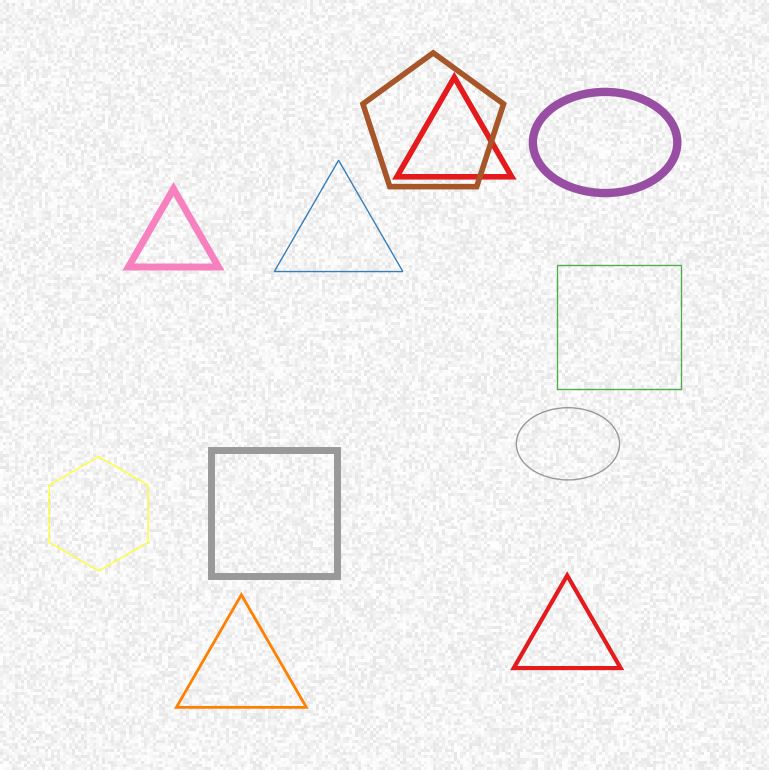[{"shape": "triangle", "thickness": 1.5, "radius": 0.4, "center": [0.737, 0.172]}, {"shape": "triangle", "thickness": 2, "radius": 0.43, "center": [0.59, 0.813]}, {"shape": "triangle", "thickness": 0.5, "radius": 0.48, "center": [0.44, 0.696]}, {"shape": "square", "thickness": 0.5, "radius": 0.4, "center": [0.804, 0.575]}, {"shape": "oval", "thickness": 3, "radius": 0.47, "center": [0.786, 0.815]}, {"shape": "triangle", "thickness": 1, "radius": 0.49, "center": [0.313, 0.13]}, {"shape": "hexagon", "thickness": 0.5, "radius": 0.37, "center": [0.128, 0.333]}, {"shape": "pentagon", "thickness": 2, "radius": 0.48, "center": [0.563, 0.835]}, {"shape": "triangle", "thickness": 2.5, "radius": 0.34, "center": [0.225, 0.687]}, {"shape": "oval", "thickness": 0.5, "radius": 0.34, "center": [0.738, 0.424]}, {"shape": "square", "thickness": 2.5, "radius": 0.41, "center": [0.356, 0.334]}]